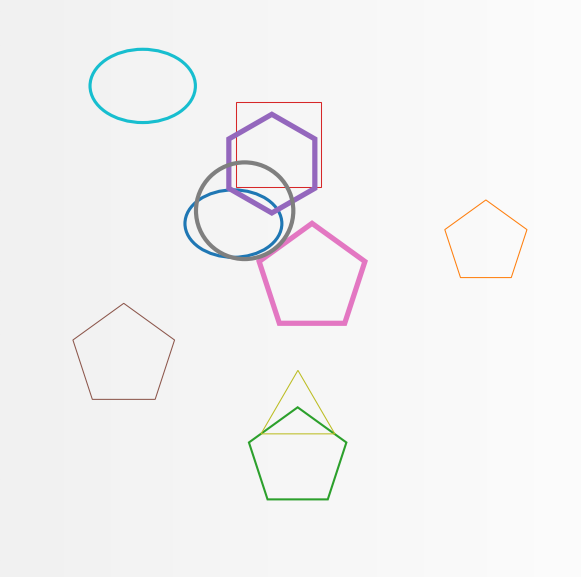[{"shape": "oval", "thickness": 1.5, "radius": 0.42, "center": [0.402, 0.612]}, {"shape": "pentagon", "thickness": 0.5, "radius": 0.37, "center": [0.836, 0.579]}, {"shape": "pentagon", "thickness": 1, "radius": 0.44, "center": [0.512, 0.206]}, {"shape": "square", "thickness": 0.5, "radius": 0.37, "center": [0.479, 0.749]}, {"shape": "hexagon", "thickness": 2.5, "radius": 0.43, "center": [0.468, 0.716]}, {"shape": "pentagon", "thickness": 0.5, "radius": 0.46, "center": [0.213, 0.382]}, {"shape": "pentagon", "thickness": 2.5, "radius": 0.48, "center": [0.537, 0.517]}, {"shape": "circle", "thickness": 2, "radius": 0.42, "center": [0.421, 0.634]}, {"shape": "triangle", "thickness": 0.5, "radius": 0.37, "center": [0.513, 0.285]}, {"shape": "oval", "thickness": 1.5, "radius": 0.45, "center": [0.246, 0.85]}]